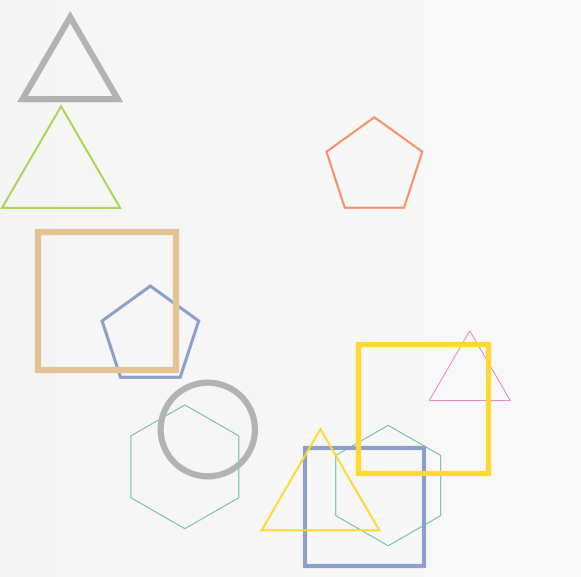[{"shape": "hexagon", "thickness": 0.5, "radius": 0.52, "center": [0.668, 0.158]}, {"shape": "hexagon", "thickness": 0.5, "radius": 0.54, "center": [0.318, 0.191]}, {"shape": "pentagon", "thickness": 1, "radius": 0.43, "center": [0.644, 0.71]}, {"shape": "pentagon", "thickness": 1.5, "radius": 0.44, "center": [0.259, 0.416]}, {"shape": "square", "thickness": 2, "radius": 0.51, "center": [0.627, 0.121]}, {"shape": "triangle", "thickness": 0.5, "radius": 0.4, "center": [0.808, 0.346]}, {"shape": "triangle", "thickness": 1, "radius": 0.59, "center": [0.105, 0.698]}, {"shape": "square", "thickness": 2.5, "radius": 0.56, "center": [0.727, 0.291]}, {"shape": "triangle", "thickness": 1, "radius": 0.58, "center": [0.551, 0.139]}, {"shape": "square", "thickness": 3, "radius": 0.6, "center": [0.184, 0.478]}, {"shape": "circle", "thickness": 3, "radius": 0.41, "center": [0.358, 0.255]}, {"shape": "triangle", "thickness": 3, "radius": 0.47, "center": [0.121, 0.875]}]